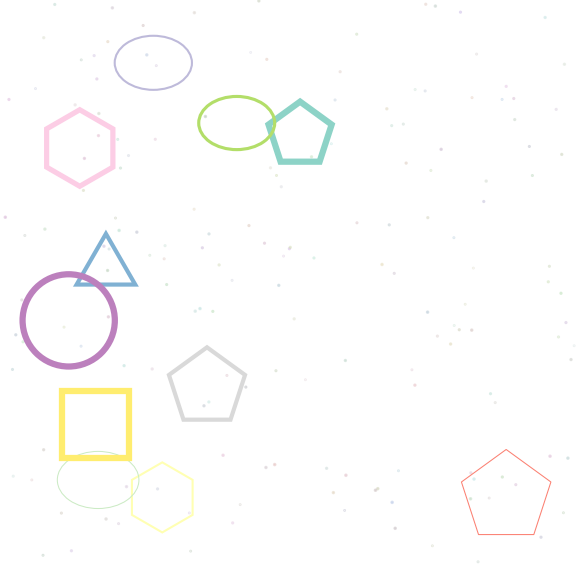[{"shape": "pentagon", "thickness": 3, "radius": 0.29, "center": [0.52, 0.766]}, {"shape": "hexagon", "thickness": 1, "radius": 0.3, "center": [0.281, 0.138]}, {"shape": "oval", "thickness": 1, "radius": 0.33, "center": [0.266, 0.89]}, {"shape": "pentagon", "thickness": 0.5, "radius": 0.41, "center": [0.876, 0.139]}, {"shape": "triangle", "thickness": 2, "radius": 0.29, "center": [0.183, 0.536]}, {"shape": "oval", "thickness": 1.5, "radius": 0.33, "center": [0.41, 0.786]}, {"shape": "hexagon", "thickness": 2.5, "radius": 0.33, "center": [0.138, 0.743]}, {"shape": "pentagon", "thickness": 2, "radius": 0.35, "center": [0.358, 0.328]}, {"shape": "circle", "thickness": 3, "radius": 0.4, "center": [0.119, 0.444]}, {"shape": "oval", "thickness": 0.5, "radius": 0.35, "center": [0.17, 0.168]}, {"shape": "square", "thickness": 3, "radius": 0.29, "center": [0.165, 0.264]}]